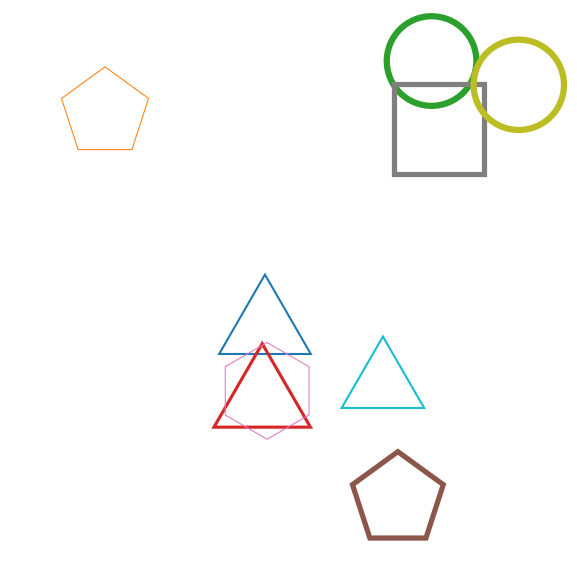[{"shape": "triangle", "thickness": 1, "radius": 0.46, "center": [0.459, 0.432]}, {"shape": "pentagon", "thickness": 0.5, "radius": 0.4, "center": [0.182, 0.804]}, {"shape": "circle", "thickness": 3, "radius": 0.39, "center": [0.747, 0.893]}, {"shape": "triangle", "thickness": 1.5, "radius": 0.48, "center": [0.454, 0.308]}, {"shape": "pentagon", "thickness": 2.5, "radius": 0.41, "center": [0.689, 0.134]}, {"shape": "hexagon", "thickness": 0.5, "radius": 0.42, "center": [0.463, 0.322]}, {"shape": "square", "thickness": 2.5, "radius": 0.39, "center": [0.76, 0.775]}, {"shape": "circle", "thickness": 3, "radius": 0.39, "center": [0.898, 0.852]}, {"shape": "triangle", "thickness": 1, "radius": 0.41, "center": [0.663, 0.334]}]